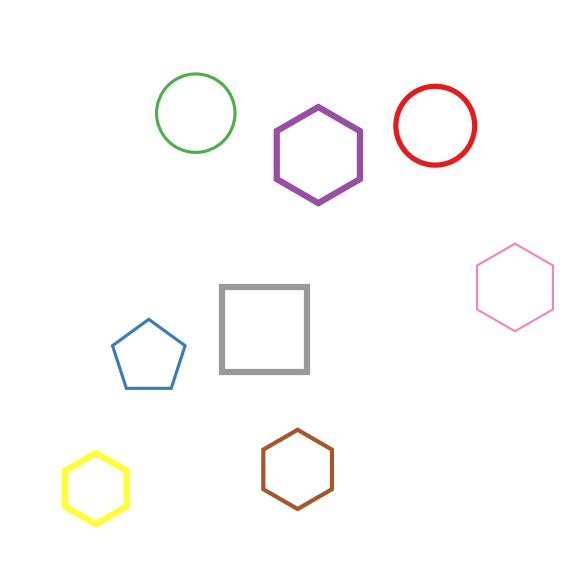[{"shape": "circle", "thickness": 2.5, "radius": 0.34, "center": [0.754, 0.781]}, {"shape": "pentagon", "thickness": 1.5, "radius": 0.33, "center": [0.258, 0.38]}, {"shape": "circle", "thickness": 1.5, "radius": 0.34, "center": [0.339, 0.803]}, {"shape": "hexagon", "thickness": 3, "radius": 0.42, "center": [0.551, 0.731]}, {"shape": "hexagon", "thickness": 3, "radius": 0.31, "center": [0.166, 0.153]}, {"shape": "hexagon", "thickness": 2, "radius": 0.34, "center": [0.515, 0.186]}, {"shape": "hexagon", "thickness": 1, "radius": 0.38, "center": [0.892, 0.501]}, {"shape": "square", "thickness": 3, "radius": 0.37, "center": [0.458, 0.429]}]